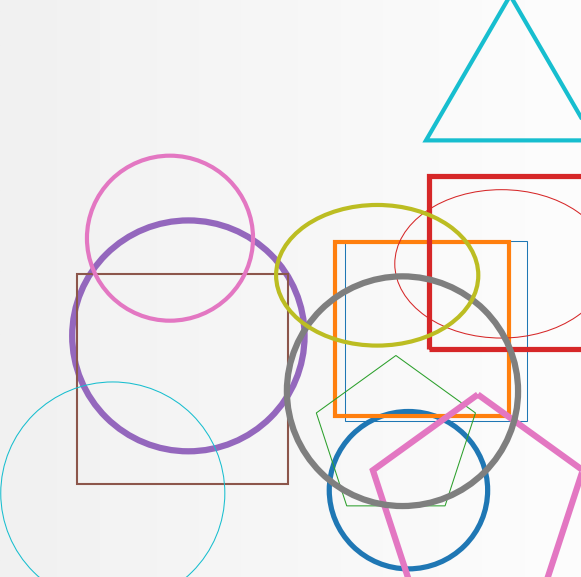[{"shape": "circle", "thickness": 2.5, "radius": 0.68, "center": [0.703, 0.15]}, {"shape": "square", "thickness": 0.5, "radius": 0.78, "center": [0.751, 0.426]}, {"shape": "square", "thickness": 2, "radius": 0.75, "center": [0.726, 0.429]}, {"shape": "pentagon", "thickness": 0.5, "radius": 0.72, "center": [0.681, 0.24]}, {"shape": "oval", "thickness": 0.5, "radius": 0.92, "center": [0.863, 0.542]}, {"shape": "square", "thickness": 2.5, "radius": 0.75, "center": [0.887, 0.544]}, {"shape": "circle", "thickness": 3, "radius": 1.0, "center": [0.324, 0.418]}, {"shape": "square", "thickness": 1, "radius": 0.91, "center": [0.314, 0.344]}, {"shape": "circle", "thickness": 2, "radius": 0.71, "center": [0.292, 0.587]}, {"shape": "pentagon", "thickness": 3, "radius": 0.95, "center": [0.822, 0.126]}, {"shape": "circle", "thickness": 3, "radius": 0.99, "center": [0.692, 0.322]}, {"shape": "oval", "thickness": 2, "radius": 0.87, "center": [0.649, 0.522]}, {"shape": "triangle", "thickness": 2, "radius": 0.84, "center": [0.878, 0.84]}, {"shape": "circle", "thickness": 0.5, "radius": 0.96, "center": [0.194, 0.145]}]